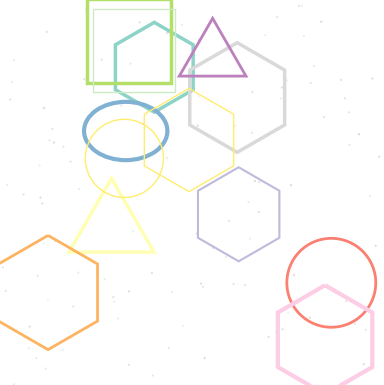[{"shape": "hexagon", "thickness": 2.5, "radius": 0.58, "center": [0.401, 0.825]}, {"shape": "triangle", "thickness": 2.5, "radius": 0.64, "center": [0.29, 0.409]}, {"shape": "hexagon", "thickness": 1.5, "radius": 0.61, "center": [0.62, 0.443]}, {"shape": "circle", "thickness": 2, "radius": 0.58, "center": [0.861, 0.265]}, {"shape": "oval", "thickness": 3, "radius": 0.54, "center": [0.327, 0.66]}, {"shape": "hexagon", "thickness": 2, "radius": 0.74, "center": [0.125, 0.24]}, {"shape": "square", "thickness": 2.5, "radius": 0.54, "center": [0.334, 0.894]}, {"shape": "hexagon", "thickness": 3, "radius": 0.71, "center": [0.844, 0.117]}, {"shape": "hexagon", "thickness": 2.5, "radius": 0.71, "center": [0.616, 0.747]}, {"shape": "triangle", "thickness": 2, "radius": 0.5, "center": [0.552, 0.852]}, {"shape": "square", "thickness": 1, "radius": 0.54, "center": [0.348, 0.869]}, {"shape": "hexagon", "thickness": 1, "radius": 0.67, "center": [0.491, 0.636]}, {"shape": "circle", "thickness": 1, "radius": 0.51, "center": [0.323, 0.589]}]